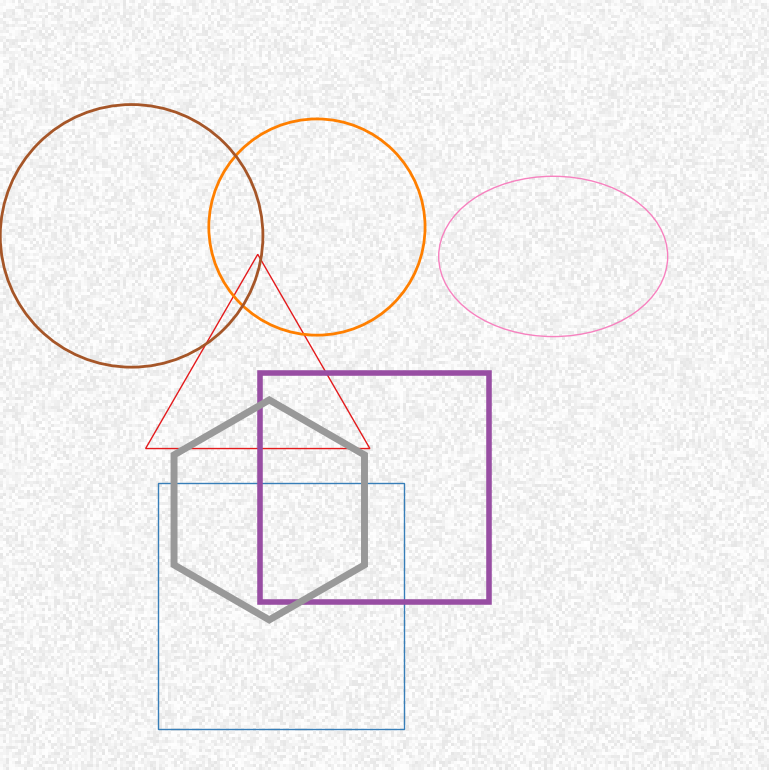[{"shape": "triangle", "thickness": 0.5, "radius": 0.84, "center": [0.335, 0.502]}, {"shape": "square", "thickness": 0.5, "radius": 0.8, "center": [0.365, 0.213]}, {"shape": "square", "thickness": 2, "radius": 0.74, "center": [0.487, 0.367]}, {"shape": "circle", "thickness": 1, "radius": 0.7, "center": [0.412, 0.705]}, {"shape": "circle", "thickness": 1, "radius": 0.85, "center": [0.171, 0.694]}, {"shape": "oval", "thickness": 0.5, "radius": 0.74, "center": [0.718, 0.667]}, {"shape": "hexagon", "thickness": 2.5, "radius": 0.71, "center": [0.35, 0.338]}]